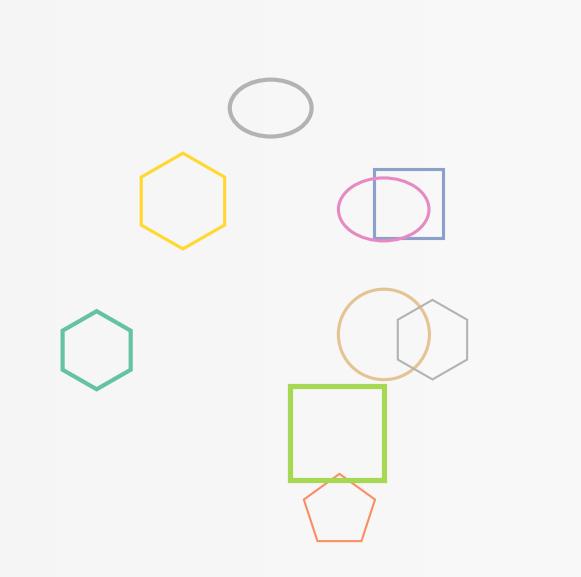[{"shape": "hexagon", "thickness": 2, "radius": 0.34, "center": [0.166, 0.393]}, {"shape": "pentagon", "thickness": 1, "radius": 0.32, "center": [0.584, 0.114]}, {"shape": "square", "thickness": 1.5, "radius": 0.3, "center": [0.702, 0.647]}, {"shape": "oval", "thickness": 1.5, "radius": 0.39, "center": [0.66, 0.637]}, {"shape": "square", "thickness": 2.5, "radius": 0.4, "center": [0.58, 0.249]}, {"shape": "hexagon", "thickness": 1.5, "radius": 0.41, "center": [0.315, 0.651]}, {"shape": "circle", "thickness": 1.5, "radius": 0.39, "center": [0.66, 0.42]}, {"shape": "oval", "thickness": 2, "radius": 0.35, "center": [0.466, 0.812]}, {"shape": "hexagon", "thickness": 1, "radius": 0.34, "center": [0.744, 0.411]}]